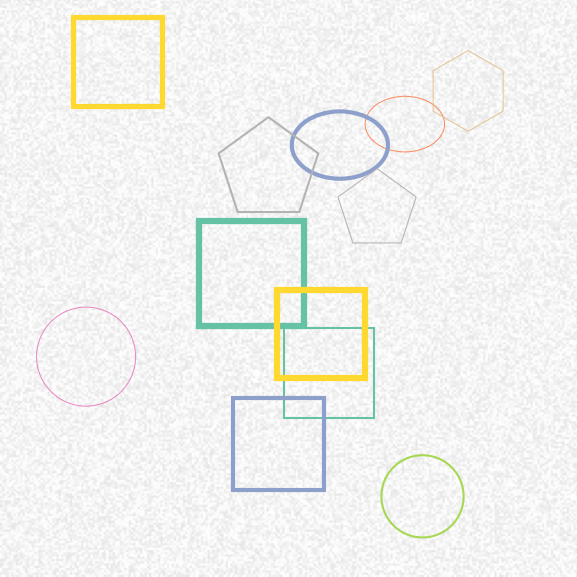[{"shape": "square", "thickness": 1, "radius": 0.39, "center": [0.57, 0.353]}, {"shape": "square", "thickness": 3, "radius": 0.46, "center": [0.436, 0.525]}, {"shape": "oval", "thickness": 0.5, "radius": 0.34, "center": [0.701, 0.784]}, {"shape": "square", "thickness": 2, "radius": 0.39, "center": [0.482, 0.23]}, {"shape": "oval", "thickness": 2, "radius": 0.42, "center": [0.589, 0.748]}, {"shape": "circle", "thickness": 0.5, "radius": 0.43, "center": [0.149, 0.382]}, {"shape": "circle", "thickness": 1, "radius": 0.36, "center": [0.732, 0.14]}, {"shape": "square", "thickness": 3, "radius": 0.38, "center": [0.556, 0.421]}, {"shape": "square", "thickness": 2.5, "radius": 0.39, "center": [0.203, 0.893]}, {"shape": "hexagon", "thickness": 0.5, "radius": 0.35, "center": [0.811, 0.842]}, {"shape": "pentagon", "thickness": 1, "radius": 0.45, "center": [0.465, 0.705]}, {"shape": "pentagon", "thickness": 0.5, "radius": 0.36, "center": [0.653, 0.636]}]